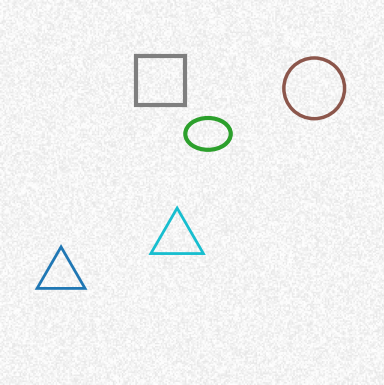[{"shape": "triangle", "thickness": 2, "radius": 0.36, "center": [0.159, 0.287]}, {"shape": "oval", "thickness": 3, "radius": 0.3, "center": [0.54, 0.652]}, {"shape": "circle", "thickness": 2.5, "radius": 0.39, "center": [0.816, 0.771]}, {"shape": "square", "thickness": 3, "radius": 0.31, "center": [0.417, 0.79]}, {"shape": "triangle", "thickness": 2, "radius": 0.39, "center": [0.46, 0.381]}]